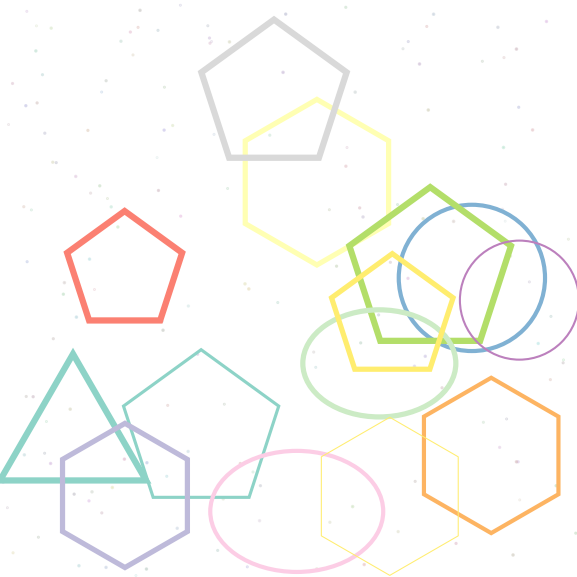[{"shape": "pentagon", "thickness": 1.5, "radius": 0.71, "center": [0.348, 0.252]}, {"shape": "triangle", "thickness": 3, "radius": 0.73, "center": [0.126, 0.24]}, {"shape": "hexagon", "thickness": 2.5, "radius": 0.72, "center": [0.549, 0.684]}, {"shape": "hexagon", "thickness": 2.5, "radius": 0.62, "center": [0.216, 0.141]}, {"shape": "pentagon", "thickness": 3, "radius": 0.52, "center": [0.216, 0.529]}, {"shape": "circle", "thickness": 2, "radius": 0.63, "center": [0.817, 0.518]}, {"shape": "hexagon", "thickness": 2, "radius": 0.67, "center": [0.851, 0.211]}, {"shape": "pentagon", "thickness": 3, "radius": 0.74, "center": [0.745, 0.528]}, {"shape": "oval", "thickness": 2, "radius": 0.75, "center": [0.514, 0.114]}, {"shape": "pentagon", "thickness": 3, "radius": 0.66, "center": [0.474, 0.833]}, {"shape": "circle", "thickness": 1, "radius": 0.52, "center": [0.899, 0.479]}, {"shape": "oval", "thickness": 2.5, "radius": 0.66, "center": [0.657, 0.37]}, {"shape": "hexagon", "thickness": 0.5, "radius": 0.68, "center": [0.675, 0.14]}, {"shape": "pentagon", "thickness": 2.5, "radius": 0.55, "center": [0.679, 0.449]}]